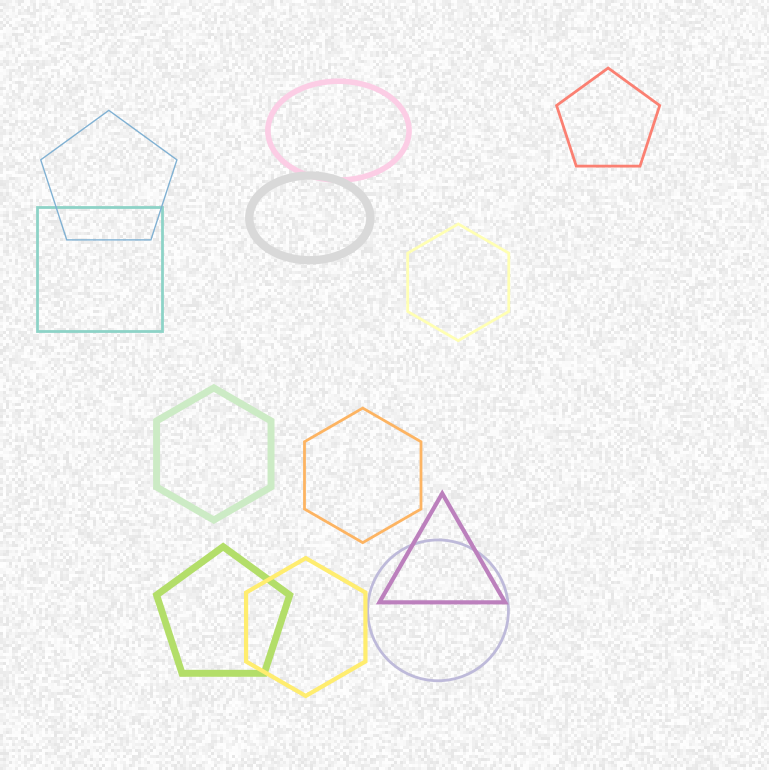[{"shape": "square", "thickness": 1, "radius": 0.4, "center": [0.129, 0.65]}, {"shape": "hexagon", "thickness": 1, "radius": 0.38, "center": [0.595, 0.633]}, {"shape": "circle", "thickness": 1, "radius": 0.46, "center": [0.569, 0.207]}, {"shape": "pentagon", "thickness": 1, "radius": 0.35, "center": [0.79, 0.841]}, {"shape": "pentagon", "thickness": 0.5, "radius": 0.46, "center": [0.141, 0.764]}, {"shape": "hexagon", "thickness": 1, "radius": 0.44, "center": [0.471, 0.383]}, {"shape": "pentagon", "thickness": 2.5, "radius": 0.45, "center": [0.29, 0.199]}, {"shape": "oval", "thickness": 2, "radius": 0.46, "center": [0.44, 0.83]}, {"shape": "oval", "thickness": 3, "radius": 0.39, "center": [0.402, 0.717]}, {"shape": "triangle", "thickness": 1.5, "radius": 0.47, "center": [0.574, 0.265]}, {"shape": "hexagon", "thickness": 2.5, "radius": 0.43, "center": [0.278, 0.41]}, {"shape": "hexagon", "thickness": 1.5, "radius": 0.45, "center": [0.397, 0.186]}]